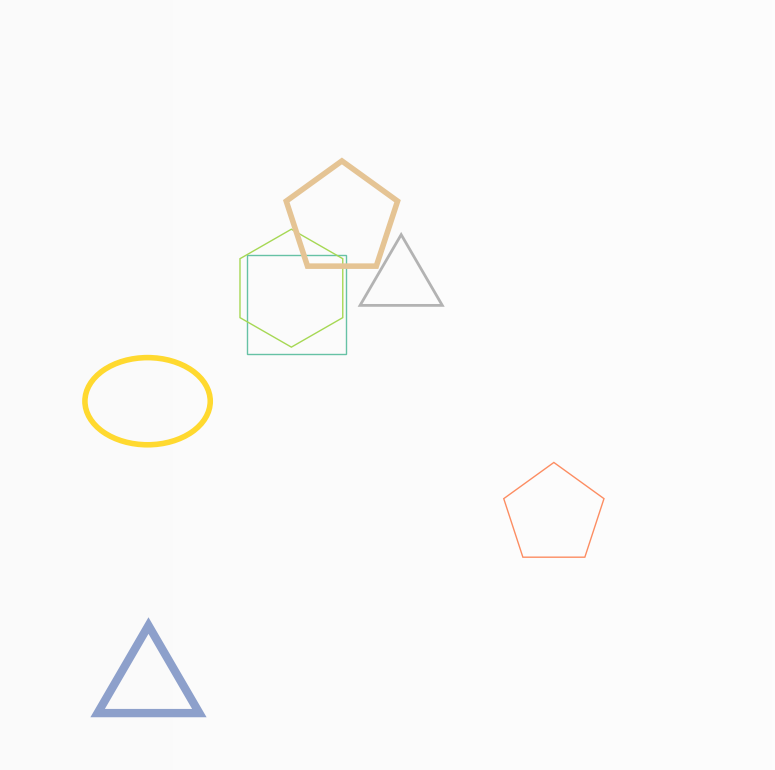[{"shape": "square", "thickness": 0.5, "radius": 0.32, "center": [0.382, 0.605]}, {"shape": "pentagon", "thickness": 0.5, "radius": 0.34, "center": [0.715, 0.331]}, {"shape": "triangle", "thickness": 3, "radius": 0.38, "center": [0.192, 0.112]}, {"shape": "hexagon", "thickness": 0.5, "radius": 0.38, "center": [0.376, 0.626]}, {"shape": "oval", "thickness": 2, "radius": 0.4, "center": [0.19, 0.479]}, {"shape": "pentagon", "thickness": 2, "radius": 0.38, "center": [0.441, 0.715]}, {"shape": "triangle", "thickness": 1, "radius": 0.31, "center": [0.518, 0.634]}]